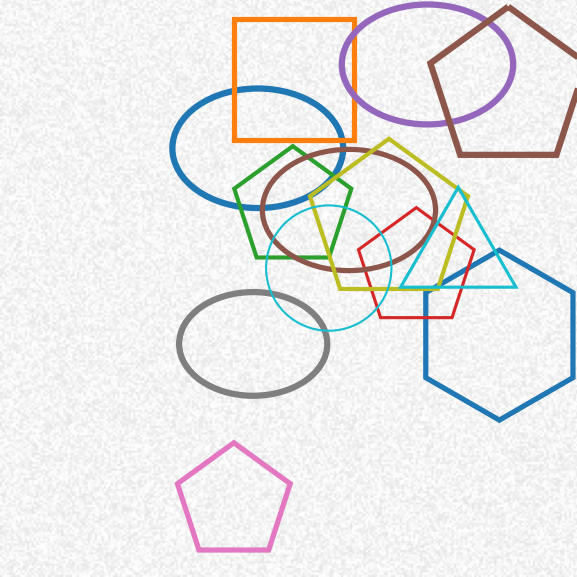[{"shape": "hexagon", "thickness": 2.5, "radius": 0.74, "center": [0.865, 0.419]}, {"shape": "oval", "thickness": 3, "radius": 0.74, "center": [0.446, 0.742]}, {"shape": "square", "thickness": 2.5, "radius": 0.52, "center": [0.509, 0.861]}, {"shape": "pentagon", "thickness": 2, "radius": 0.53, "center": [0.507, 0.639]}, {"shape": "pentagon", "thickness": 1.5, "radius": 0.53, "center": [0.721, 0.534]}, {"shape": "oval", "thickness": 3, "radius": 0.74, "center": [0.74, 0.888]}, {"shape": "oval", "thickness": 2.5, "radius": 0.75, "center": [0.604, 0.635]}, {"shape": "pentagon", "thickness": 3, "radius": 0.71, "center": [0.88, 0.846]}, {"shape": "pentagon", "thickness": 2.5, "radius": 0.51, "center": [0.405, 0.13]}, {"shape": "oval", "thickness": 3, "radius": 0.64, "center": [0.438, 0.404]}, {"shape": "pentagon", "thickness": 2, "radius": 0.72, "center": [0.674, 0.615]}, {"shape": "triangle", "thickness": 1.5, "radius": 0.58, "center": [0.794, 0.559]}, {"shape": "circle", "thickness": 1, "radius": 0.54, "center": [0.569, 0.535]}]